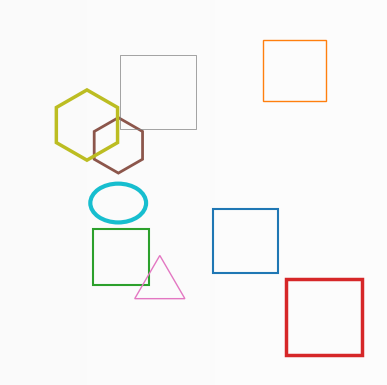[{"shape": "square", "thickness": 1.5, "radius": 0.42, "center": [0.633, 0.374]}, {"shape": "square", "thickness": 1, "radius": 0.4, "center": [0.76, 0.817]}, {"shape": "square", "thickness": 1.5, "radius": 0.36, "center": [0.313, 0.332]}, {"shape": "square", "thickness": 2.5, "radius": 0.49, "center": [0.835, 0.176]}, {"shape": "hexagon", "thickness": 2, "radius": 0.36, "center": [0.305, 0.622]}, {"shape": "triangle", "thickness": 1, "radius": 0.37, "center": [0.412, 0.262]}, {"shape": "square", "thickness": 0.5, "radius": 0.49, "center": [0.408, 0.761]}, {"shape": "hexagon", "thickness": 2.5, "radius": 0.46, "center": [0.224, 0.675]}, {"shape": "oval", "thickness": 3, "radius": 0.36, "center": [0.305, 0.473]}]